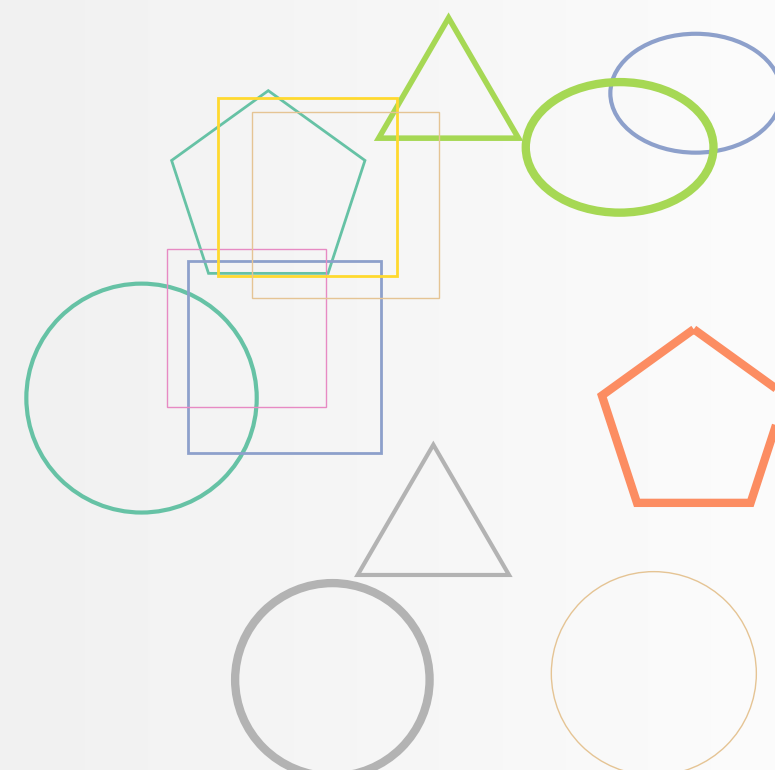[{"shape": "pentagon", "thickness": 1, "radius": 0.66, "center": [0.346, 0.751]}, {"shape": "circle", "thickness": 1.5, "radius": 0.74, "center": [0.183, 0.483]}, {"shape": "pentagon", "thickness": 3, "radius": 0.62, "center": [0.895, 0.448]}, {"shape": "square", "thickness": 1, "radius": 0.63, "center": [0.367, 0.537]}, {"shape": "oval", "thickness": 1.5, "radius": 0.55, "center": [0.898, 0.879]}, {"shape": "square", "thickness": 0.5, "radius": 0.51, "center": [0.318, 0.574]}, {"shape": "oval", "thickness": 3, "radius": 0.61, "center": [0.8, 0.809]}, {"shape": "triangle", "thickness": 2, "radius": 0.52, "center": [0.579, 0.873]}, {"shape": "square", "thickness": 1, "radius": 0.58, "center": [0.396, 0.757]}, {"shape": "square", "thickness": 0.5, "radius": 0.6, "center": [0.446, 0.734]}, {"shape": "circle", "thickness": 0.5, "radius": 0.66, "center": [0.844, 0.125]}, {"shape": "triangle", "thickness": 1.5, "radius": 0.56, "center": [0.559, 0.31]}, {"shape": "circle", "thickness": 3, "radius": 0.63, "center": [0.429, 0.117]}]